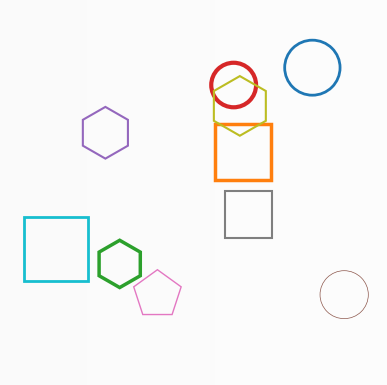[{"shape": "circle", "thickness": 2, "radius": 0.36, "center": [0.806, 0.824]}, {"shape": "square", "thickness": 2.5, "radius": 0.36, "center": [0.627, 0.605]}, {"shape": "hexagon", "thickness": 2.5, "radius": 0.31, "center": [0.309, 0.314]}, {"shape": "circle", "thickness": 3, "radius": 0.29, "center": [0.603, 0.779]}, {"shape": "hexagon", "thickness": 1.5, "radius": 0.34, "center": [0.272, 0.655]}, {"shape": "circle", "thickness": 0.5, "radius": 0.31, "center": [0.888, 0.235]}, {"shape": "pentagon", "thickness": 1, "radius": 0.32, "center": [0.406, 0.235]}, {"shape": "square", "thickness": 1.5, "radius": 0.3, "center": [0.642, 0.443]}, {"shape": "hexagon", "thickness": 1.5, "radius": 0.39, "center": [0.619, 0.725]}, {"shape": "square", "thickness": 2, "radius": 0.42, "center": [0.145, 0.353]}]